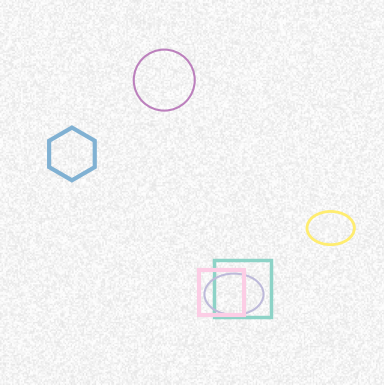[{"shape": "square", "thickness": 2.5, "radius": 0.37, "center": [0.63, 0.25]}, {"shape": "oval", "thickness": 1.5, "radius": 0.38, "center": [0.608, 0.236]}, {"shape": "hexagon", "thickness": 3, "radius": 0.34, "center": [0.187, 0.6]}, {"shape": "square", "thickness": 3, "radius": 0.29, "center": [0.575, 0.24]}, {"shape": "circle", "thickness": 1.5, "radius": 0.4, "center": [0.427, 0.792]}, {"shape": "oval", "thickness": 2, "radius": 0.31, "center": [0.859, 0.408]}]